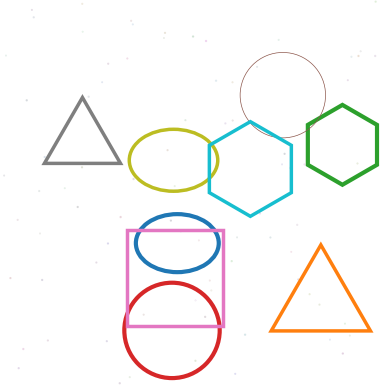[{"shape": "oval", "thickness": 3, "radius": 0.54, "center": [0.461, 0.368]}, {"shape": "triangle", "thickness": 2.5, "radius": 0.74, "center": [0.833, 0.215]}, {"shape": "hexagon", "thickness": 3, "radius": 0.52, "center": [0.889, 0.624]}, {"shape": "circle", "thickness": 3, "radius": 0.62, "center": [0.447, 0.142]}, {"shape": "circle", "thickness": 0.5, "radius": 0.55, "center": [0.735, 0.753]}, {"shape": "square", "thickness": 2.5, "radius": 0.62, "center": [0.455, 0.279]}, {"shape": "triangle", "thickness": 2.5, "radius": 0.57, "center": [0.214, 0.633]}, {"shape": "oval", "thickness": 2.5, "radius": 0.57, "center": [0.451, 0.584]}, {"shape": "hexagon", "thickness": 2.5, "radius": 0.61, "center": [0.65, 0.561]}]